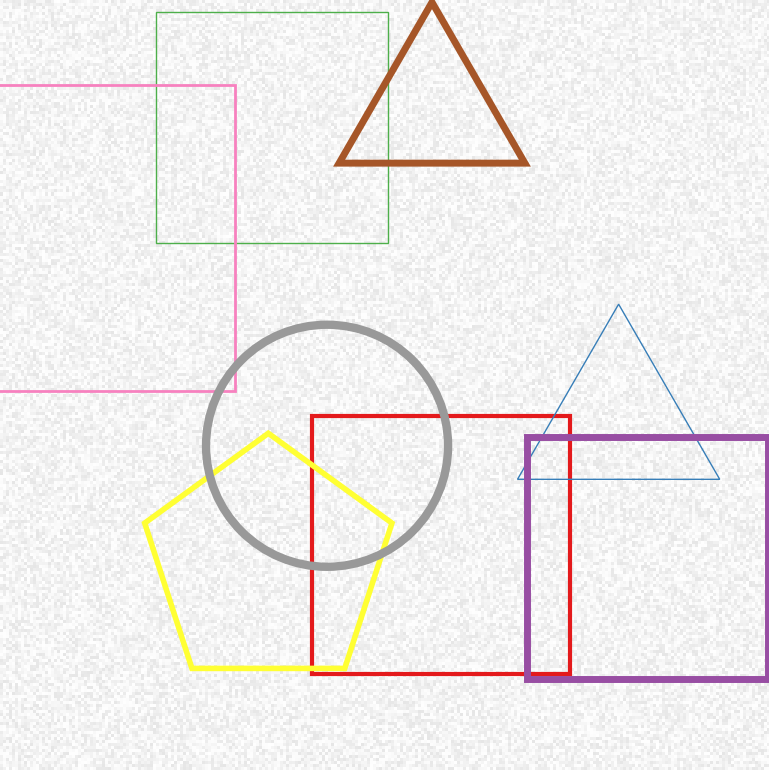[{"shape": "square", "thickness": 1.5, "radius": 0.84, "center": [0.573, 0.292]}, {"shape": "triangle", "thickness": 0.5, "radius": 0.76, "center": [0.803, 0.453]}, {"shape": "square", "thickness": 0.5, "radius": 0.75, "center": [0.353, 0.834]}, {"shape": "square", "thickness": 2.5, "radius": 0.78, "center": [0.841, 0.275]}, {"shape": "pentagon", "thickness": 2, "radius": 0.84, "center": [0.348, 0.269]}, {"shape": "triangle", "thickness": 2.5, "radius": 0.7, "center": [0.561, 0.858]}, {"shape": "square", "thickness": 1, "radius": 0.99, "center": [0.107, 0.691]}, {"shape": "circle", "thickness": 3, "radius": 0.79, "center": [0.425, 0.421]}]